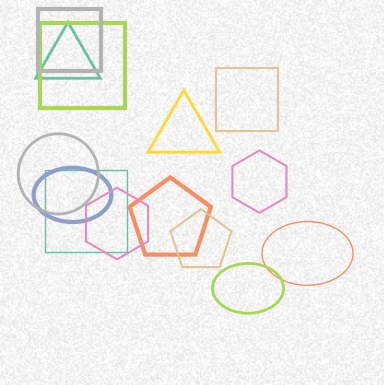[{"shape": "triangle", "thickness": 2, "radius": 0.49, "center": [0.177, 0.845]}, {"shape": "square", "thickness": 1, "radius": 0.53, "center": [0.224, 0.452]}, {"shape": "pentagon", "thickness": 3, "radius": 0.55, "center": [0.442, 0.428]}, {"shape": "oval", "thickness": 1, "radius": 0.59, "center": [0.799, 0.342]}, {"shape": "oval", "thickness": 3, "radius": 0.5, "center": [0.188, 0.494]}, {"shape": "hexagon", "thickness": 1.5, "radius": 0.41, "center": [0.674, 0.528]}, {"shape": "hexagon", "thickness": 1.5, "radius": 0.47, "center": [0.304, 0.419]}, {"shape": "square", "thickness": 3, "radius": 0.55, "center": [0.215, 0.83]}, {"shape": "oval", "thickness": 2, "radius": 0.46, "center": [0.644, 0.251]}, {"shape": "triangle", "thickness": 2, "radius": 0.54, "center": [0.478, 0.658]}, {"shape": "pentagon", "thickness": 1.5, "radius": 0.42, "center": [0.522, 0.374]}, {"shape": "square", "thickness": 1.5, "radius": 0.41, "center": [0.641, 0.741]}, {"shape": "square", "thickness": 3, "radius": 0.41, "center": [0.18, 0.896]}, {"shape": "circle", "thickness": 2, "radius": 0.52, "center": [0.151, 0.548]}]